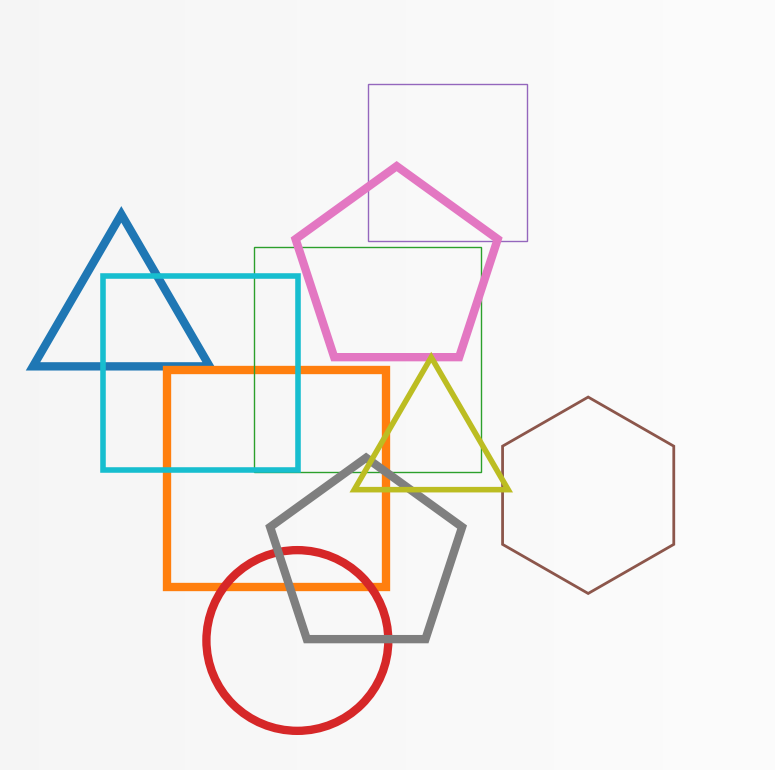[{"shape": "triangle", "thickness": 3, "radius": 0.66, "center": [0.157, 0.59]}, {"shape": "square", "thickness": 3, "radius": 0.7, "center": [0.357, 0.378]}, {"shape": "square", "thickness": 0.5, "radius": 0.73, "center": [0.474, 0.533]}, {"shape": "circle", "thickness": 3, "radius": 0.59, "center": [0.384, 0.168]}, {"shape": "square", "thickness": 0.5, "radius": 0.51, "center": [0.578, 0.789]}, {"shape": "hexagon", "thickness": 1, "radius": 0.64, "center": [0.759, 0.357]}, {"shape": "pentagon", "thickness": 3, "radius": 0.69, "center": [0.512, 0.647]}, {"shape": "pentagon", "thickness": 3, "radius": 0.65, "center": [0.472, 0.275]}, {"shape": "triangle", "thickness": 2, "radius": 0.57, "center": [0.556, 0.421]}, {"shape": "square", "thickness": 2, "radius": 0.63, "center": [0.258, 0.516]}]